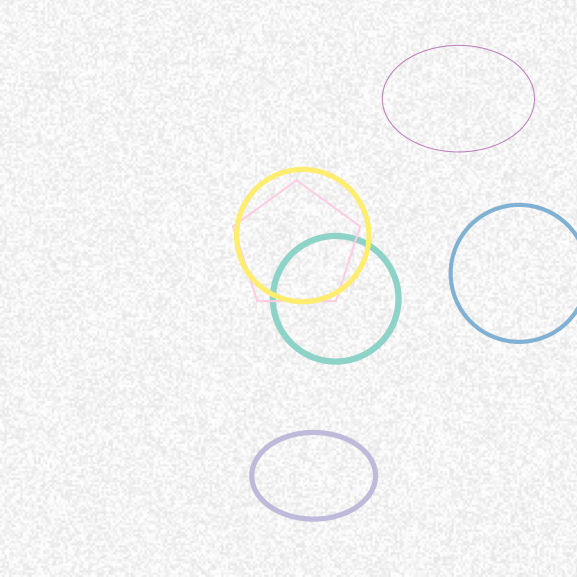[{"shape": "circle", "thickness": 3, "radius": 0.54, "center": [0.581, 0.482]}, {"shape": "oval", "thickness": 2.5, "radius": 0.54, "center": [0.543, 0.175]}, {"shape": "circle", "thickness": 2, "radius": 0.59, "center": [0.899, 0.526]}, {"shape": "pentagon", "thickness": 1, "radius": 0.58, "center": [0.514, 0.571]}, {"shape": "oval", "thickness": 0.5, "radius": 0.66, "center": [0.794, 0.828]}, {"shape": "circle", "thickness": 2.5, "radius": 0.57, "center": [0.524, 0.591]}]